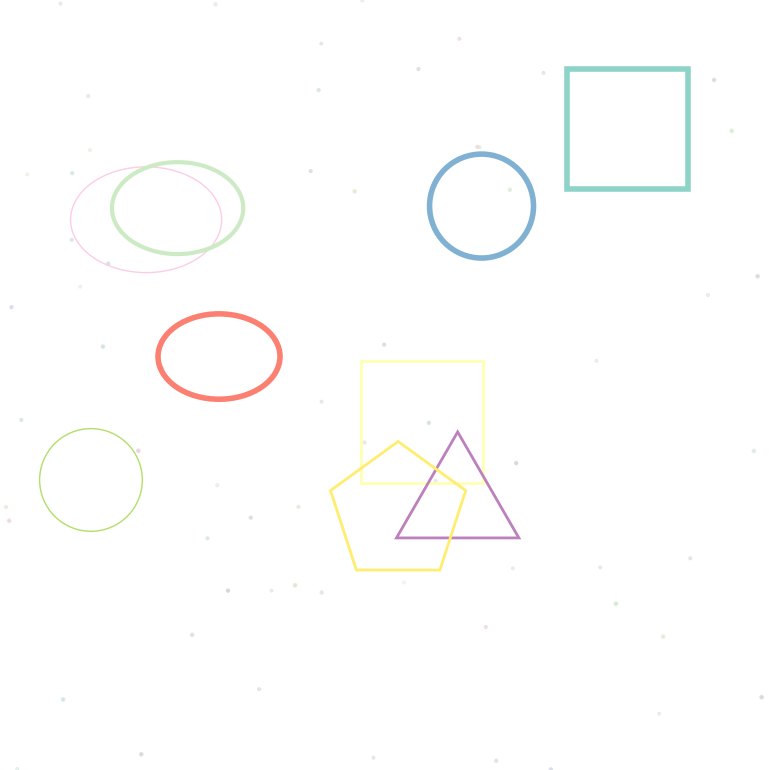[{"shape": "square", "thickness": 2, "radius": 0.39, "center": [0.815, 0.833]}, {"shape": "square", "thickness": 1, "radius": 0.39, "center": [0.548, 0.452]}, {"shape": "oval", "thickness": 2, "radius": 0.4, "center": [0.284, 0.537]}, {"shape": "circle", "thickness": 2, "radius": 0.34, "center": [0.625, 0.732]}, {"shape": "circle", "thickness": 0.5, "radius": 0.33, "center": [0.118, 0.377]}, {"shape": "oval", "thickness": 0.5, "radius": 0.49, "center": [0.19, 0.715]}, {"shape": "triangle", "thickness": 1, "radius": 0.46, "center": [0.594, 0.347]}, {"shape": "oval", "thickness": 1.5, "radius": 0.43, "center": [0.231, 0.73]}, {"shape": "pentagon", "thickness": 1, "radius": 0.46, "center": [0.517, 0.334]}]